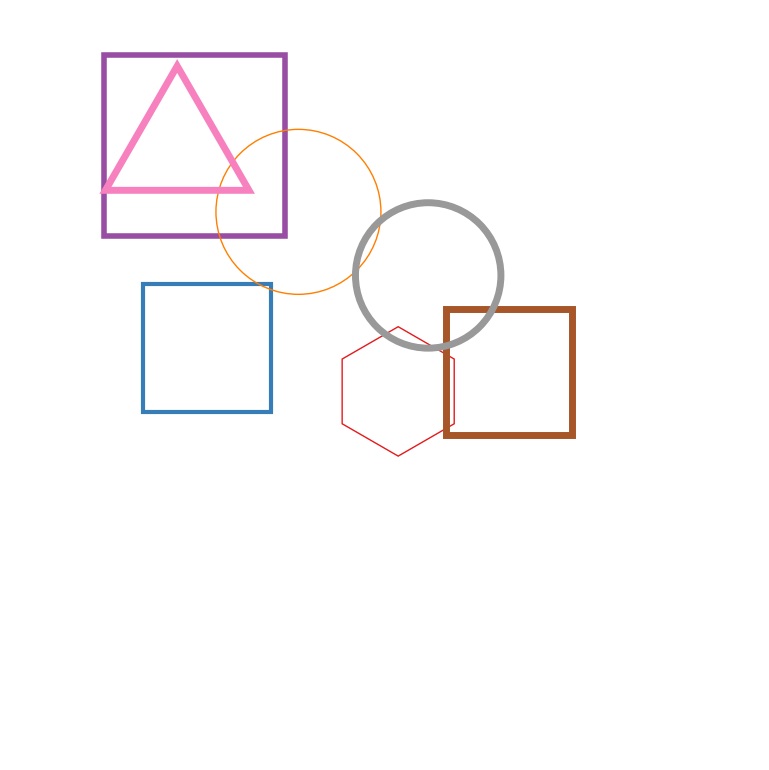[{"shape": "hexagon", "thickness": 0.5, "radius": 0.42, "center": [0.517, 0.492]}, {"shape": "square", "thickness": 1.5, "radius": 0.42, "center": [0.269, 0.548]}, {"shape": "square", "thickness": 2, "radius": 0.59, "center": [0.253, 0.812]}, {"shape": "circle", "thickness": 0.5, "radius": 0.54, "center": [0.388, 0.725]}, {"shape": "square", "thickness": 2.5, "radius": 0.41, "center": [0.661, 0.517]}, {"shape": "triangle", "thickness": 2.5, "radius": 0.54, "center": [0.23, 0.807]}, {"shape": "circle", "thickness": 2.5, "radius": 0.47, "center": [0.556, 0.642]}]